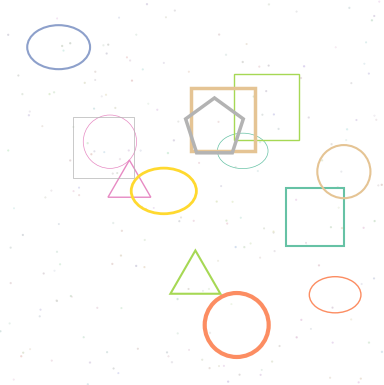[{"shape": "oval", "thickness": 0.5, "radius": 0.33, "center": [0.63, 0.608]}, {"shape": "square", "thickness": 1.5, "radius": 0.38, "center": [0.817, 0.438]}, {"shape": "circle", "thickness": 3, "radius": 0.42, "center": [0.615, 0.156]}, {"shape": "oval", "thickness": 1, "radius": 0.34, "center": [0.87, 0.234]}, {"shape": "oval", "thickness": 1.5, "radius": 0.41, "center": [0.152, 0.877]}, {"shape": "triangle", "thickness": 1, "radius": 0.32, "center": [0.336, 0.52]}, {"shape": "circle", "thickness": 0.5, "radius": 0.35, "center": [0.286, 0.632]}, {"shape": "square", "thickness": 1, "radius": 0.42, "center": [0.693, 0.722]}, {"shape": "triangle", "thickness": 1.5, "radius": 0.37, "center": [0.507, 0.274]}, {"shape": "oval", "thickness": 2, "radius": 0.42, "center": [0.425, 0.504]}, {"shape": "square", "thickness": 2.5, "radius": 0.41, "center": [0.579, 0.69]}, {"shape": "circle", "thickness": 1.5, "radius": 0.35, "center": [0.893, 0.554]}, {"shape": "square", "thickness": 0.5, "radius": 0.4, "center": [0.268, 0.617]}, {"shape": "pentagon", "thickness": 2.5, "radius": 0.39, "center": [0.557, 0.667]}]